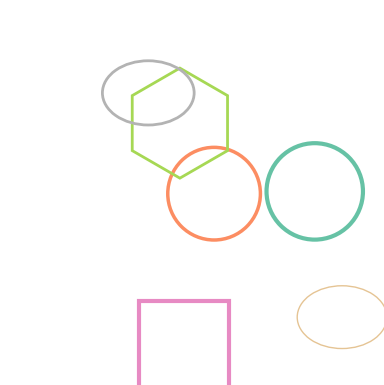[{"shape": "circle", "thickness": 3, "radius": 0.63, "center": [0.818, 0.503]}, {"shape": "circle", "thickness": 2.5, "radius": 0.6, "center": [0.556, 0.497]}, {"shape": "square", "thickness": 3, "radius": 0.59, "center": [0.478, 0.101]}, {"shape": "hexagon", "thickness": 2, "radius": 0.71, "center": [0.467, 0.68]}, {"shape": "oval", "thickness": 1, "radius": 0.58, "center": [0.888, 0.176]}, {"shape": "oval", "thickness": 2, "radius": 0.6, "center": [0.385, 0.759]}]